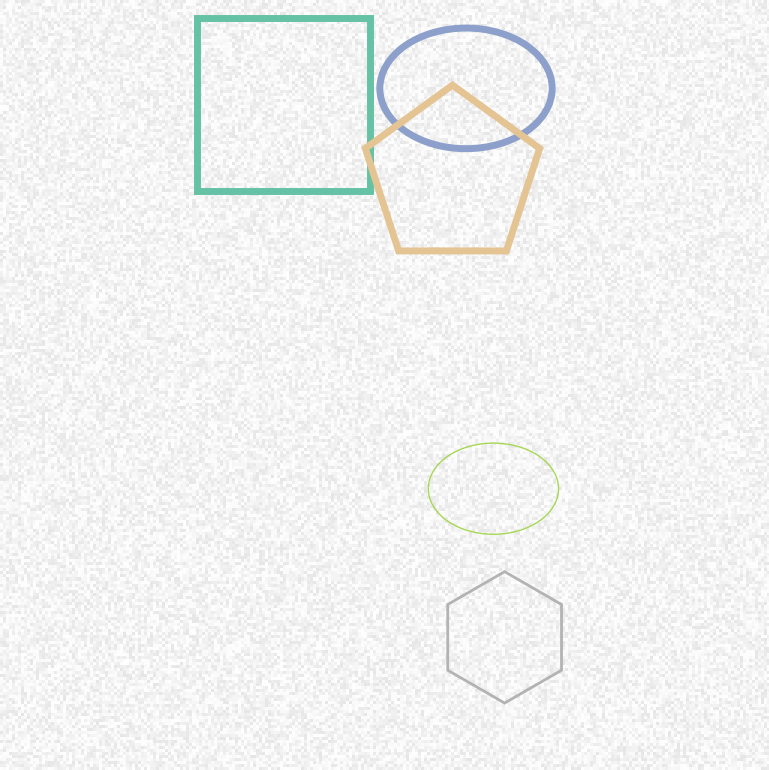[{"shape": "square", "thickness": 2.5, "radius": 0.56, "center": [0.368, 0.864]}, {"shape": "oval", "thickness": 2.5, "radius": 0.56, "center": [0.605, 0.885]}, {"shape": "oval", "thickness": 0.5, "radius": 0.42, "center": [0.641, 0.365]}, {"shape": "pentagon", "thickness": 2.5, "radius": 0.6, "center": [0.588, 0.77]}, {"shape": "hexagon", "thickness": 1, "radius": 0.43, "center": [0.655, 0.172]}]